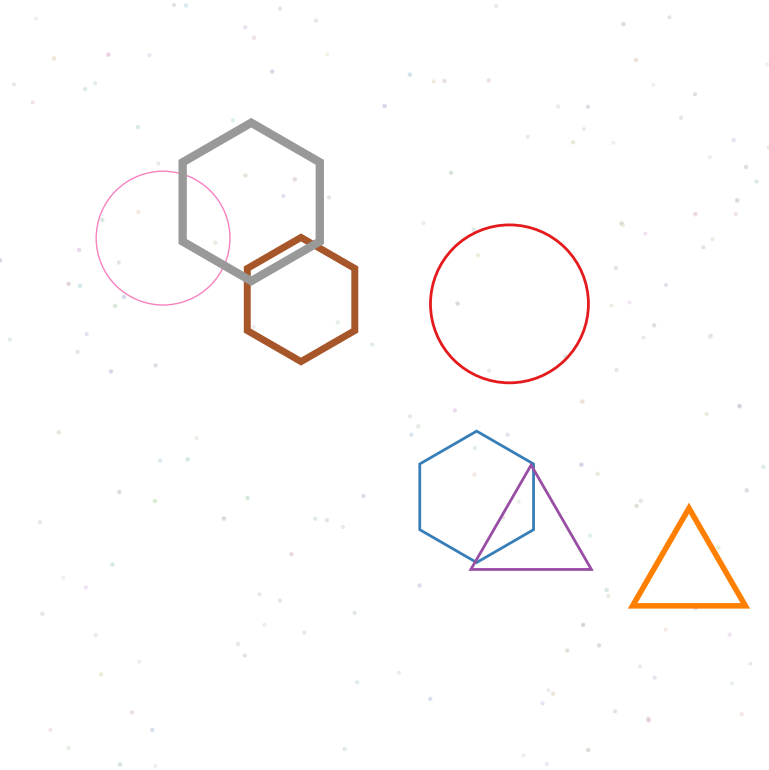[{"shape": "circle", "thickness": 1, "radius": 0.51, "center": [0.662, 0.605]}, {"shape": "hexagon", "thickness": 1, "radius": 0.43, "center": [0.619, 0.355]}, {"shape": "triangle", "thickness": 1, "radius": 0.45, "center": [0.69, 0.306]}, {"shape": "triangle", "thickness": 2, "radius": 0.42, "center": [0.895, 0.255]}, {"shape": "hexagon", "thickness": 2.5, "radius": 0.4, "center": [0.391, 0.611]}, {"shape": "circle", "thickness": 0.5, "radius": 0.43, "center": [0.212, 0.691]}, {"shape": "hexagon", "thickness": 3, "radius": 0.51, "center": [0.326, 0.738]}]